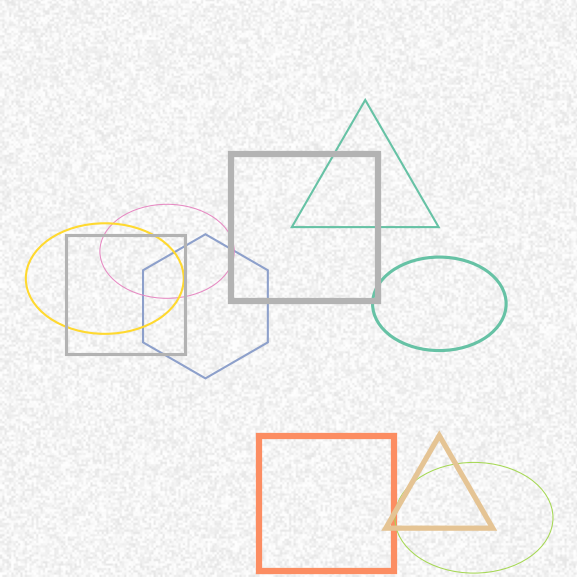[{"shape": "oval", "thickness": 1.5, "radius": 0.58, "center": [0.761, 0.473]}, {"shape": "triangle", "thickness": 1, "radius": 0.73, "center": [0.632, 0.679]}, {"shape": "square", "thickness": 3, "radius": 0.58, "center": [0.565, 0.127]}, {"shape": "hexagon", "thickness": 1, "radius": 0.62, "center": [0.356, 0.469]}, {"shape": "oval", "thickness": 0.5, "radius": 0.58, "center": [0.289, 0.564]}, {"shape": "oval", "thickness": 0.5, "radius": 0.68, "center": [0.821, 0.103]}, {"shape": "oval", "thickness": 1, "radius": 0.68, "center": [0.181, 0.517]}, {"shape": "triangle", "thickness": 2.5, "radius": 0.53, "center": [0.761, 0.138]}, {"shape": "square", "thickness": 3, "radius": 0.64, "center": [0.528, 0.606]}, {"shape": "square", "thickness": 1.5, "radius": 0.52, "center": [0.217, 0.489]}]